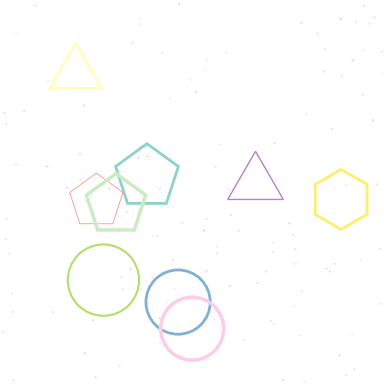[{"shape": "pentagon", "thickness": 2, "radius": 0.43, "center": [0.382, 0.541]}, {"shape": "triangle", "thickness": 1.5, "radius": 0.39, "center": [0.196, 0.81]}, {"shape": "pentagon", "thickness": 0.5, "radius": 0.36, "center": [0.25, 0.478]}, {"shape": "circle", "thickness": 2, "radius": 0.42, "center": [0.463, 0.215]}, {"shape": "circle", "thickness": 1.5, "radius": 0.46, "center": [0.269, 0.272]}, {"shape": "circle", "thickness": 2.5, "radius": 0.41, "center": [0.499, 0.146]}, {"shape": "triangle", "thickness": 1, "radius": 0.42, "center": [0.664, 0.524]}, {"shape": "pentagon", "thickness": 2.5, "radius": 0.4, "center": [0.301, 0.468]}, {"shape": "hexagon", "thickness": 2, "radius": 0.39, "center": [0.886, 0.482]}]